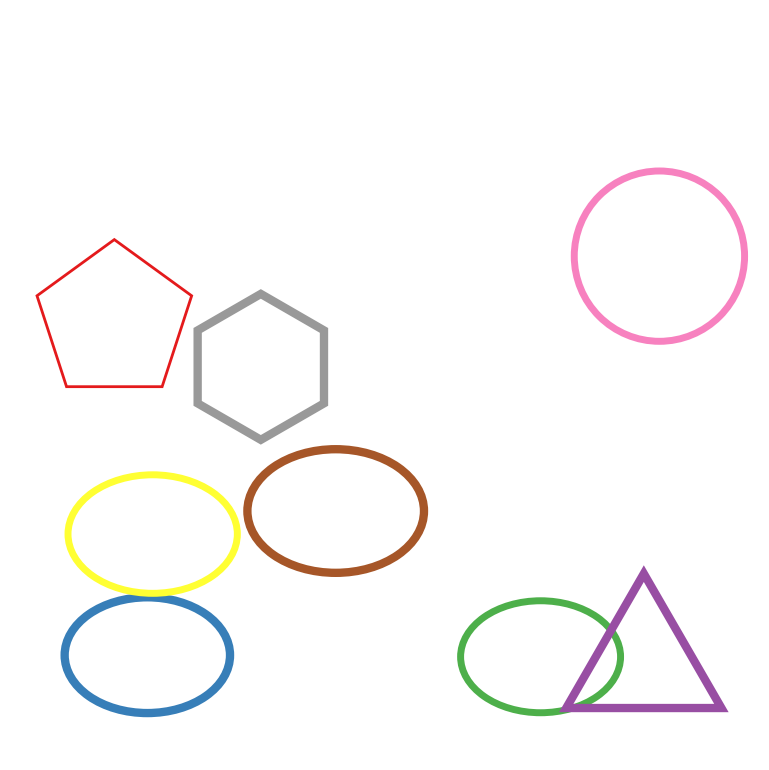[{"shape": "pentagon", "thickness": 1, "radius": 0.53, "center": [0.148, 0.583]}, {"shape": "oval", "thickness": 3, "radius": 0.54, "center": [0.191, 0.149]}, {"shape": "oval", "thickness": 2.5, "radius": 0.52, "center": [0.702, 0.147]}, {"shape": "triangle", "thickness": 3, "radius": 0.58, "center": [0.836, 0.139]}, {"shape": "oval", "thickness": 2.5, "radius": 0.55, "center": [0.198, 0.306]}, {"shape": "oval", "thickness": 3, "radius": 0.57, "center": [0.436, 0.336]}, {"shape": "circle", "thickness": 2.5, "radius": 0.55, "center": [0.856, 0.667]}, {"shape": "hexagon", "thickness": 3, "radius": 0.47, "center": [0.339, 0.524]}]